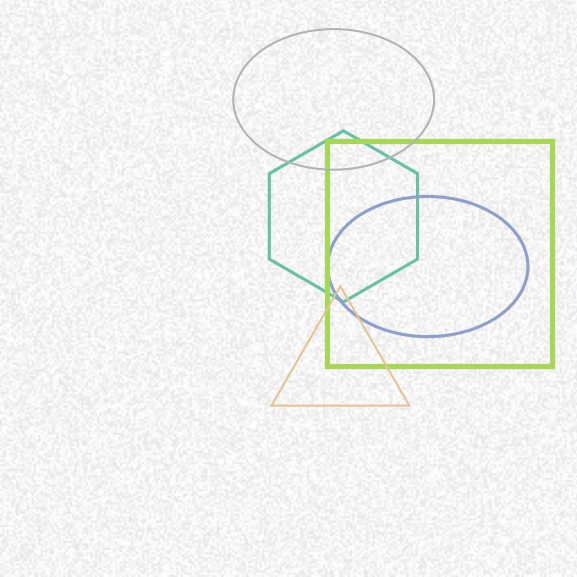[{"shape": "hexagon", "thickness": 1.5, "radius": 0.74, "center": [0.595, 0.624]}, {"shape": "oval", "thickness": 1.5, "radius": 0.87, "center": [0.741, 0.538]}, {"shape": "square", "thickness": 2.5, "radius": 0.98, "center": [0.761, 0.56]}, {"shape": "triangle", "thickness": 1, "radius": 0.69, "center": [0.589, 0.366]}, {"shape": "oval", "thickness": 1, "radius": 0.87, "center": [0.578, 0.827]}]